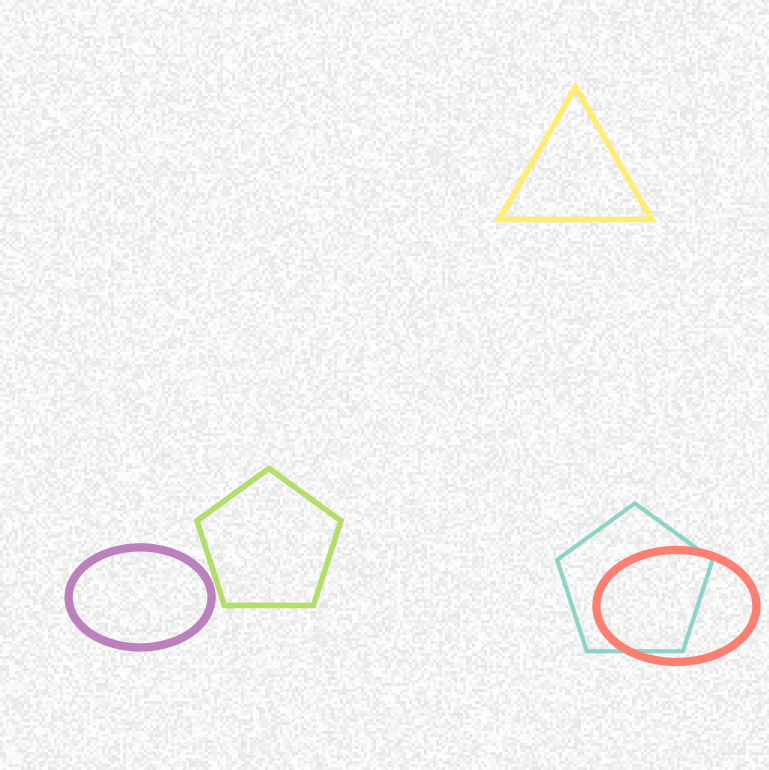[{"shape": "pentagon", "thickness": 1.5, "radius": 0.53, "center": [0.824, 0.24]}, {"shape": "oval", "thickness": 3, "radius": 0.52, "center": [0.878, 0.213]}, {"shape": "pentagon", "thickness": 2, "radius": 0.49, "center": [0.349, 0.293]}, {"shape": "oval", "thickness": 3, "radius": 0.46, "center": [0.182, 0.224]}, {"shape": "triangle", "thickness": 2, "radius": 0.57, "center": [0.747, 0.772]}]